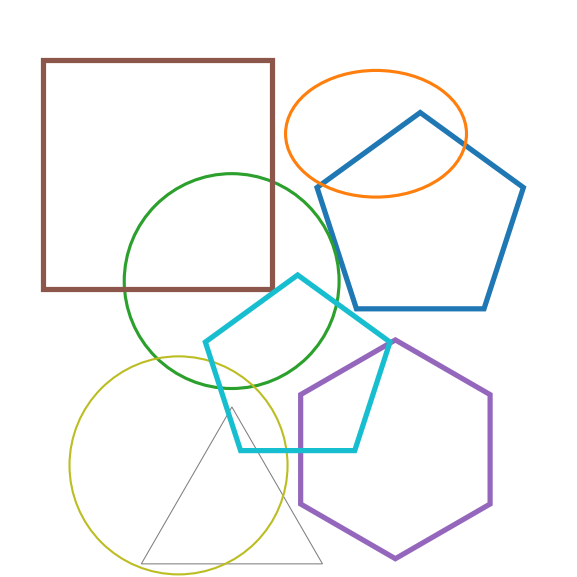[{"shape": "pentagon", "thickness": 2.5, "radius": 0.94, "center": [0.728, 0.616]}, {"shape": "oval", "thickness": 1.5, "radius": 0.78, "center": [0.651, 0.768]}, {"shape": "circle", "thickness": 1.5, "radius": 0.93, "center": [0.401, 0.512]}, {"shape": "hexagon", "thickness": 2.5, "radius": 0.95, "center": [0.685, 0.221]}, {"shape": "square", "thickness": 2.5, "radius": 0.99, "center": [0.272, 0.697]}, {"shape": "triangle", "thickness": 0.5, "radius": 0.91, "center": [0.402, 0.113]}, {"shape": "circle", "thickness": 1, "radius": 0.94, "center": [0.309, 0.193]}, {"shape": "pentagon", "thickness": 2.5, "radius": 0.84, "center": [0.515, 0.355]}]